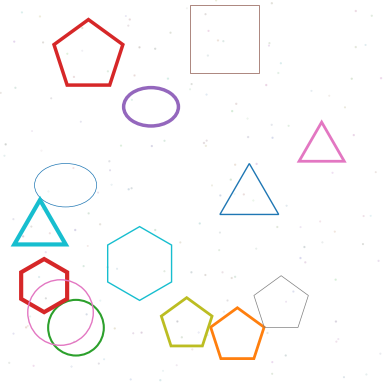[{"shape": "oval", "thickness": 0.5, "radius": 0.4, "center": [0.17, 0.519]}, {"shape": "triangle", "thickness": 1, "radius": 0.44, "center": [0.648, 0.487]}, {"shape": "pentagon", "thickness": 2, "radius": 0.36, "center": [0.617, 0.128]}, {"shape": "circle", "thickness": 1.5, "radius": 0.36, "center": [0.197, 0.149]}, {"shape": "pentagon", "thickness": 2.5, "radius": 0.47, "center": [0.23, 0.855]}, {"shape": "hexagon", "thickness": 3, "radius": 0.34, "center": [0.115, 0.258]}, {"shape": "oval", "thickness": 2.5, "radius": 0.36, "center": [0.392, 0.723]}, {"shape": "square", "thickness": 0.5, "radius": 0.45, "center": [0.583, 0.899]}, {"shape": "circle", "thickness": 1, "radius": 0.43, "center": [0.157, 0.188]}, {"shape": "triangle", "thickness": 2, "radius": 0.34, "center": [0.835, 0.615]}, {"shape": "pentagon", "thickness": 0.5, "radius": 0.37, "center": [0.73, 0.21]}, {"shape": "pentagon", "thickness": 2, "radius": 0.35, "center": [0.485, 0.158]}, {"shape": "hexagon", "thickness": 1, "radius": 0.48, "center": [0.363, 0.316]}, {"shape": "triangle", "thickness": 3, "radius": 0.39, "center": [0.104, 0.404]}]